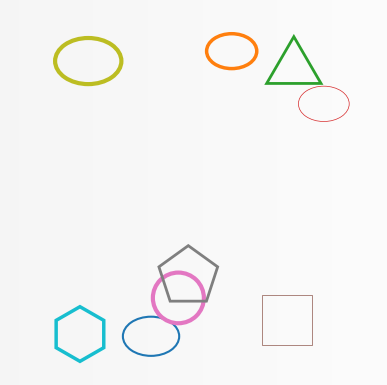[{"shape": "oval", "thickness": 1.5, "radius": 0.36, "center": [0.39, 0.127]}, {"shape": "oval", "thickness": 2.5, "radius": 0.32, "center": [0.598, 0.867]}, {"shape": "triangle", "thickness": 2, "radius": 0.4, "center": [0.758, 0.824]}, {"shape": "oval", "thickness": 0.5, "radius": 0.33, "center": [0.836, 0.73]}, {"shape": "square", "thickness": 0.5, "radius": 0.33, "center": [0.741, 0.168]}, {"shape": "circle", "thickness": 3, "radius": 0.33, "center": [0.46, 0.226]}, {"shape": "pentagon", "thickness": 2, "radius": 0.4, "center": [0.486, 0.282]}, {"shape": "oval", "thickness": 3, "radius": 0.43, "center": [0.228, 0.841]}, {"shape": "hexagon", "thickness": 2.5, "radius": 0.35, "center": [0.206, 0.132]}]